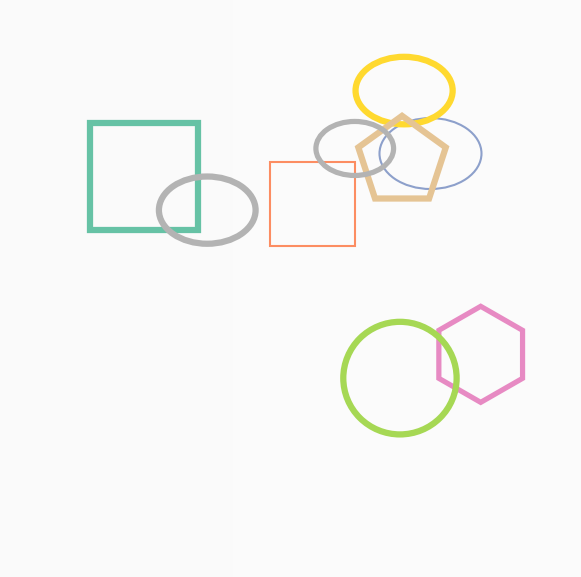[{"shape": "square", "thickness": 3, "radius": 0.47, "center": [0.247, 0.693]}, {"shape": "square", "thickness": 1, "radius": 0.36, "center": [0.537, 0.646]}, {"shape": "oval", "thickness": 1, "radius": 0.44, "center": [0.741, 0.733]}, {"shape": "hexagon", "thickness": 2.5, "radius": 0.42, "center": [0.827, 0.386]}, {"shape": "circle", "thickness": 3, "radius": 0.49, "center": [0.688, 0.344]}, {"shape": "oval", "thickness": 3, "radius": 0.42, "center": [0.695, 0.842]}, {"shape": "pentagon", "thickness": 3, "radius": 0.4, "center": [0.692, 0.719]}, {"shape": "oval", "thickness": 3, "radius": 0.42, "center": [0.357, 0.635]}, {"shape": "oval", "thickness": 2.5, "radius": 0.33, "center": [0.61, 0.742]}]